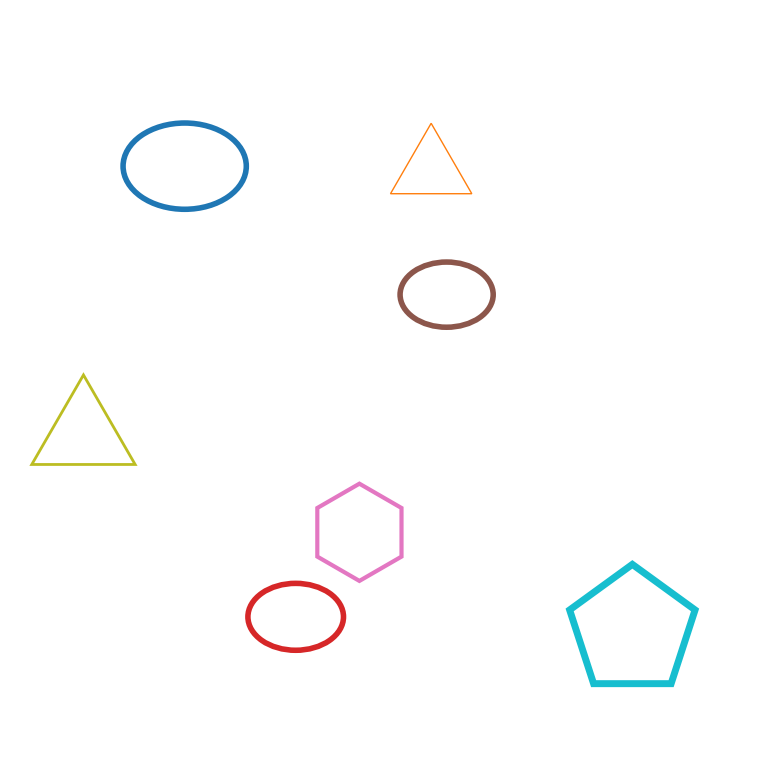[{"shape": "oval", "thickness": 2, "radius": 0.4, "center": [0.24, 0.784]}, {"shape": "triangle", "thickness": 0.5, "radius": 0.3, "center": [0.56, 0.779]}, {"shape": "oval", "thickness": 2, "radius": 0.31, "center": [0.384, 0.199]}, {"shape": "oval", "thickness": 2, "radius": 0.3, "center": [0.58, 0.617]}, {"shape": "hexagon", "thickness": 1.5, "radius": 0.32, "center": [0.467, 0.309]}, {"shape": "triangle", "thickness": 1, "radius": 0.39, "center": [0.108, 0.436]}, {"shape": "pentagon", "thickness": 2.5, "radius": 0.43, "center": [0.821, 0.181]}]